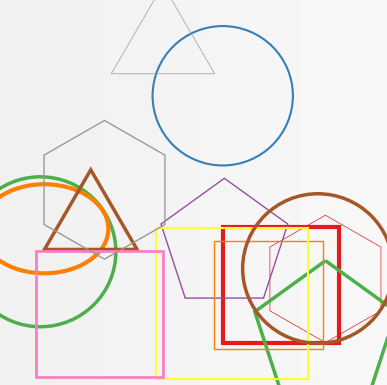[{"shape": "square", "thickness": 3, "radius": 0.75, "center": [0.725, 0.26]}, {"shape": "hexagon", "thickness": 0.5, "radius": 0.83, "center": [0.84, 0.276]}, {"shape": "circle", "thickness": 1.5, "radius": 0.91, "center": [0.575, 0.751]}, {"shape": "circle", "thickness": 2.5, "radius": 0.97, "center": [0.104, 0.346]}, {"shape": "pentagon", "thickness": 2.5, "radius": 0.96, "center": [0.84, 0.131]}, {"shape": "pentagon", "thickness": 1, "radius": 0.86, "center": [0.579, 0.365]}, {"shape": "square", "thickness": 1, "radius": 0.7, "center": [0.692, 0.234]}, {"shape": "oval", "thickness": 3, "radius": 0.83, "center": [0.114, 0.406]}, {"shape": "square", "thickness": 1.5, "radius": 0.98, "center": [0.599, 0.211]}, {"shape": "circle", "thickness": 2.5, "radius": 0.97, "center": [0.82, 0.303]}, {"shape": "triangle", "thickness": 2.5, "radius": 0.69, "center": [0.234, 0.421]}, {"shape": "square", "thickness": 2, "radius": 0.82, "center": [0.257, 0.185]}, {"shape": "triangle", "thickness": 0.5, "radius": 0.77, "center": [0.421, 0.885]}, {"shape": "hexagon", "thickness": 1, "radius": 0.9, "center": [0.27, 0.507]}]